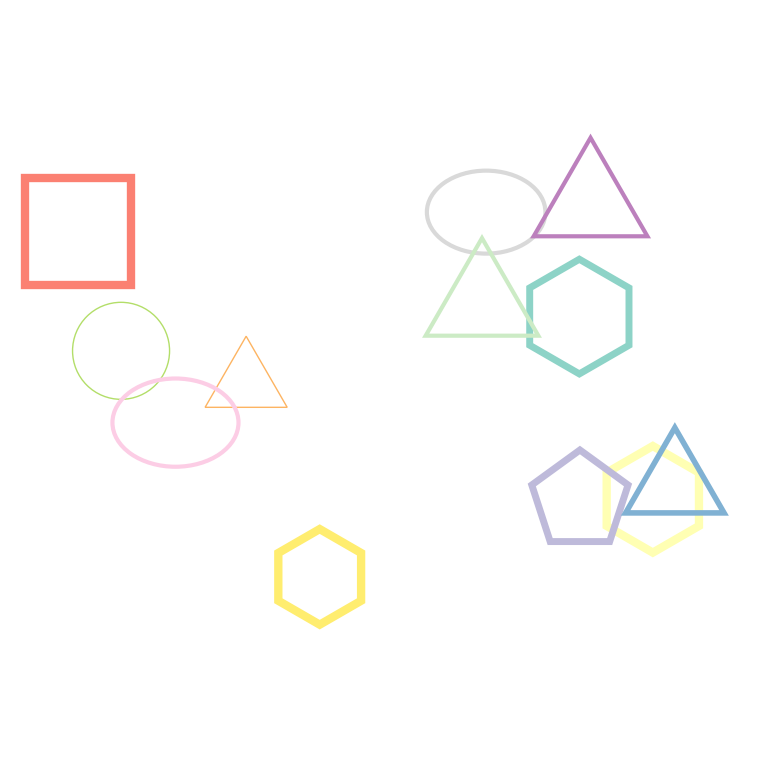[{"shape": "hexagon", "thickness": 2.5, "radius": 0.37, "center": [0.752, 0.589]}, {"shape": "hexagon", "thickness": 3, "radius": 0.35, "center": [0.848, 0.352]}, {"shape": "pentagon", "thickness": 2.5, "radius": 0.33, "center": [0.753, 0.35]}, {"shape": "square", "thickness": 3, "radius": 0.35, "center": [0.102, 0.7]}, {"shape": "triangle", "thickness": 2, "radius": 0.37, "center": [0.876, 0.371]}, {"shape": "triangle", "thickness": 0.5, "radius": 0.31, "center": [0.32, 0.502]}, {"shape": "circle", "thickness": 0.5, "radius": 0.31, "center": [0.157, 0.544]}, {"shape": "oval", "thickness": 1.5, "radius": 0.41, "center": [0.228, 0.451]}, {"shape": "oval", "thickness": 1.5, "radius": 0.38, "center": [0.631, 0.725]}, {"shape": "triangle", "thickness": 1.5, "radius": 0.43, "center": [0.767, 0.736]}, {"shape": "triangle", "thickness": 1.5, "radius": 0.42, "center": [0.626, 0.606]}, {"shape": "hexagon", "thickness": 3, "radius": 0.31, "center": [0.415, 0.251]}]